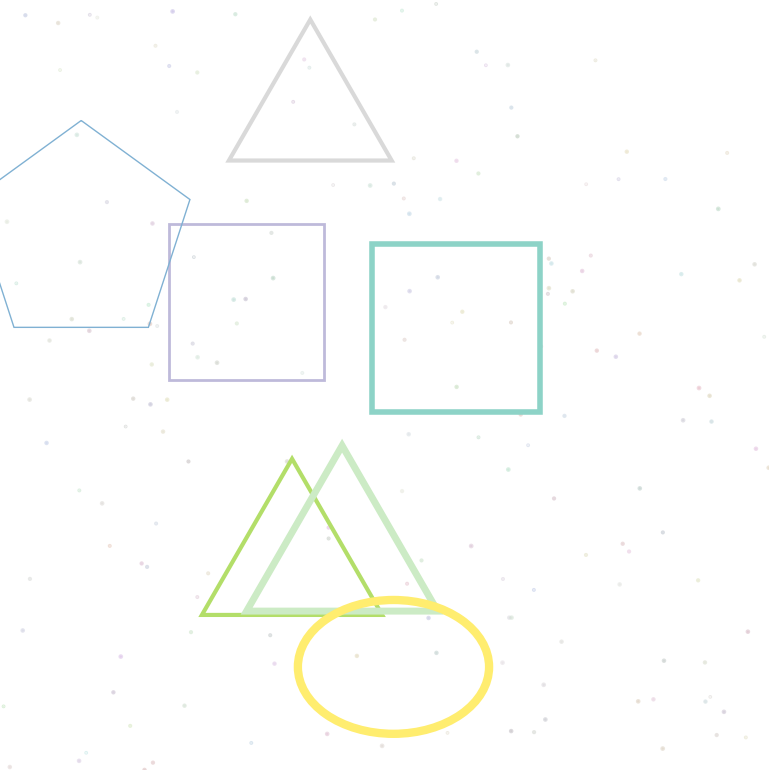[{"shape": "square", "thickness": 2, "radius": 0.55, "center": [0.592, 0.574]}, {"shape": "square", "thickness": 1, "radius": 0.5, "center": [0.32, 0.608]}, {"shape": "pentagon", "thickness": 0.5, "radius": 0.74, "center": [0.105, 0.695]}, {"shape": "triangle", "thickness": 1.5, "radius": 0.68, "center": [0.379, 0.269]}, {"shape": "triangle", "thickness": 1.5, "radius": 0.61, "center": [0.403, 0.853]}, {"shape": "triangle", "thickness": 2.5, "radius": 0.72, "center": [0.444, 0.278]}, {"shape": "oval", "thickness": 3, "radius": 0.62, "center": [0.511, 0.134]}]